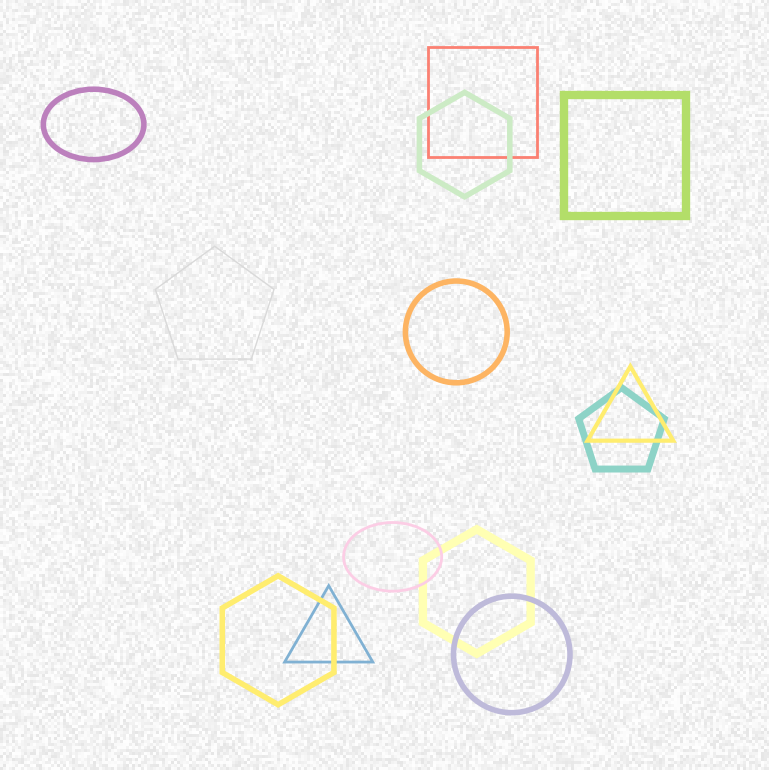[{"shape": "pentagon", "thickness": 2.5, "radius": 0.29, "center": [0.807, 0.438]}, {"shape": "hexagon", "thickness": 3, "radius": 0.4, "center": [0.619, 0.232]}, {"shape": "circle", "thickness": 2, "radius": 0.38, "center": [0.665, 0.15]}, {"shape": "square", "thickness": 1, "radius": 0.36, "center": [0.627, 0.867]}, {"shape": "triangle", "thickness": 1, "radius": 0.33, "center": [0.427, 0.173]}, {"shape": "circle", "thickness": 2, "radius": 0.33, "center": [0.593, 0.569]}, {"shape": "square", "thickness": 3, "radius": 0.39, "center": [0.812, 0.798]}, {"shape": "oval", "thickness": 1, "radius": 0.32, "center": [0.51, 0.277]}, {"shape": "pentagon", "thickness": 0.5, "radius": 0.4, "center": [0.279, 0.599]}, {"shape": "oval", "thickness": 2, "radius": 0.33, "center": [0.122, 0.838]}, {"shape": "hexagon", "thickness": 2, "radius": 0.34, "center": [0.603, 0.812]}, {"shape": "triangle", "thickness": 1.5, "radius": 0.32, "center": [0.819, 0.46]}, {"shape": "hexagon", "thickness": 2, "radius": 0.42, "center": [0.361, 0.169]}]